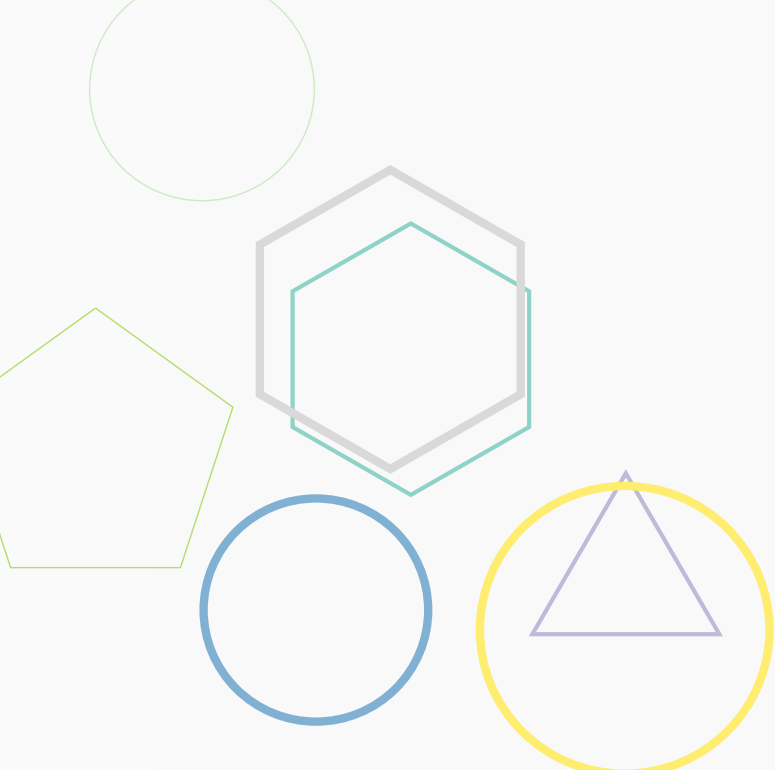[{"shape": "hexagon", "thickness": 1.5, "radius": 0.88, "center": [0.53, 0.534]}, {"shape": "triangle", "thickness": 1.5, "radius": 0.7, "center": [0.808, 0.246]}, {"shape": "circle", "thickness": 3, "radius": 0.72, "center": [0.408, 0.208]}, {"shape": "pentagon", "thickness": 0.5, "radius": 0.93, "center": [0.123, 0.414]}, {"shape": "hexagon", "thickness": 3, "radius": 0.97, "center": [0.504, 0.585]}, {"shape": "circle", "thickness": 0.5, "radius": 0.72, "center": [0.261, 0.884]}, {"shape": "circle", "thickness": 3, "radius": 0.93, "center": [0.806, 0.182]}]